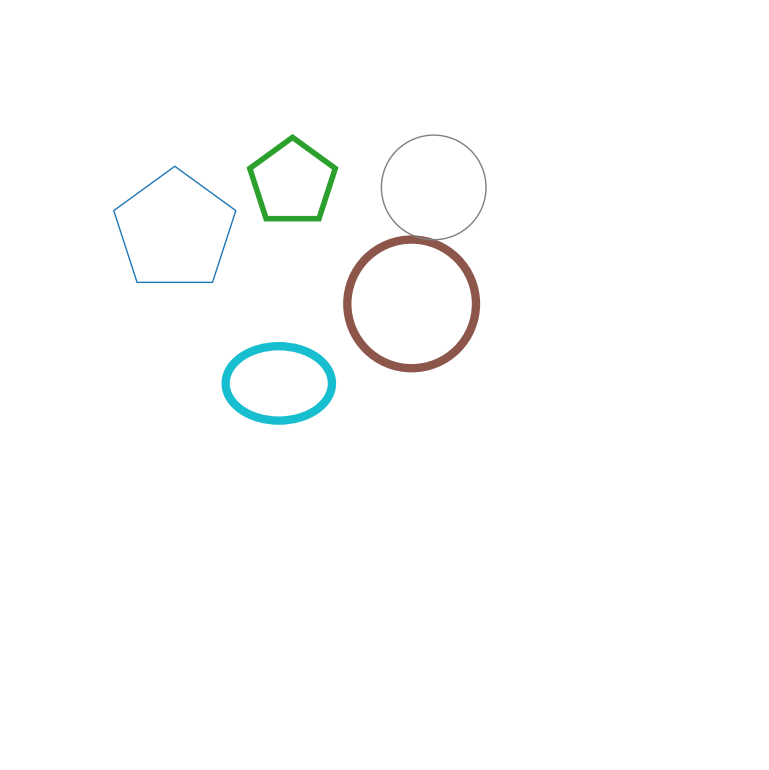[{"shape": "pentagon", "thickness": 0.5, "radius": 0.42, "center": [0.227, 0.701]}, {"shape": "pentagon", "thickness": 2, "radius": 0.29, "center": [0.38, 0.763]}, {"shape": "circle", "thickness": 3, "radius": 0.42, "center": [0.535, 0.605]}, {"shape": "circle", "thickness": 0.5, "radius": 0.34, "center": [0.563, 0.757]}, {"shape": "oval", "thickness": 3, "radius": 0.35, "center": [0.362, 0.502]}]